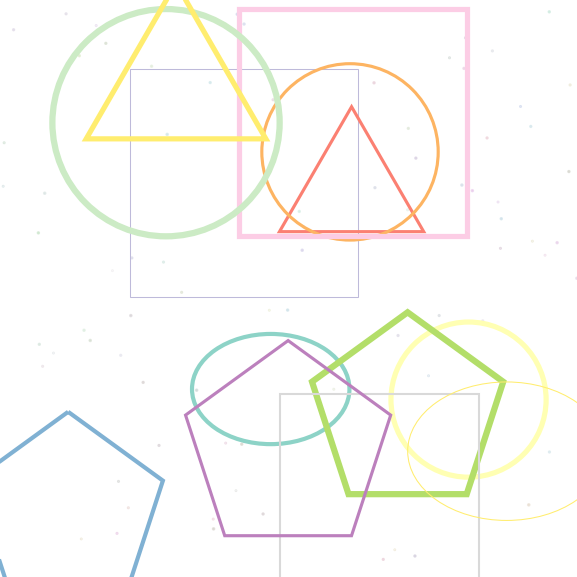[{"shape": "oval", "thickness": 2, "radius": 0.68, "center": [0.469, 0.325]}, {"shape": "circle", "thickness": 2.5, "radius": 0.67, "center": [0.811, 0.307]}, {"shape": "square", "thickness": 0.5, "radius": 0.99, "center": [0.423, 0.682]}, {"shape": "triangle", "thickness": 1.5, "radius": 0.72, "center": [0.609, 0.67]}, {"shape": "pentagon", "thickness": 2, "radius": 0.86, "center": [0.118, 0.114]}, {"shape": "circle", "thickness": 1.5, "radius": 0.76, "center": [0.606, 0.736]}, {"shape": "pentagon", "thickness": 3, "radius": 0.87, "center": [0.706, 0.284]}, {"shape": "square", "thickness": 2.5, "radius": 0.98, "center": [0.611, 0.787]}, {"shape": "square", "thickness": 1, "radius": 0.86, "center": [0.657, 0.145]}, {"shape": "pentagon", "thickness": 1.5, "radius": 0.93, "center": [0.499, 0.223]}, {"shape": "circle", "thickness": 3, "radius": 0.98, "center": [0.287, 0.787]}, {"shape": "triangle", "thickness": 2.5, "radius": 0.9, "center": [0.305, 0.849]}, {"shape": "oval", "thickness": 0.5, "radius": 0.86, "center": [0.877, 0.218]}]